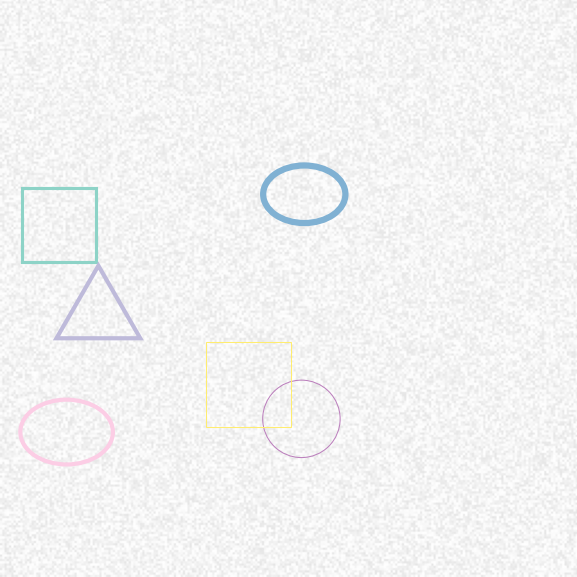[{"shape": "square", "thickness": 1.5, "radius": 0.32, "center": [0.103, 0.61]}, {"shape": "triangle", "thickness": 2, "radius": 0.42, "center": [0.17, 0.455]}, {"shape": "oval", "thickness": 3, "radius": 0.36, "center": [0.527, 0.663]}, {"shape": "oval", "thickness": 2, "radius": 0.4, "center": [0.115, 0.251]}, {"shape": "circle", "thickness": 0.5, "radius": 0.34, "center": [0.522, 0.274]}, {"shape": "square", "thickness": 0.5, "radius": 0.37, "center": [0.43, 0.333]}]